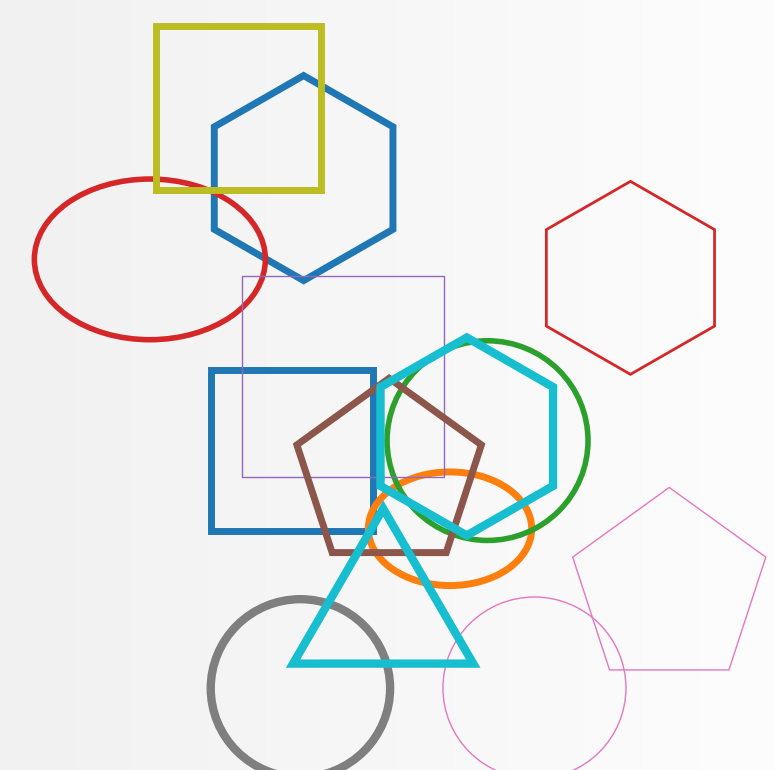[{"shape": "square", "thickness": 2.5, "radius": 0.52, "center": [0.377, 0.415]}, {"shape": "hexagon", "thickness": 2.5, "radius": 0.67, "center": [0.392, 0.769]}, {"shape": "oval", "thickness": 2.5, "radius": 0.53, "center": [0.581, 0.313]}, {"shape": "circle", "thickness": 2, "radius": 0.65, "center": [0.629, 0.428]}, {"shape": "hexagon", "thickness": 1, "radius": 0.63, "center": [0.813, 0.639]}, {"shape": "oval", "thickness": 2, "radius": 0.75, "center": [0.193, 0.663]}, {"shape": "square", "thickness": 0.5, "radius": 0.65, "center": [0.442, 0.511]}, {"shape": "pentagon", "thickness": 2.5, "radius": 0.63, "center": [0.502, 0.384]}, {"shape": "circle", "thickness": 0.5, "radius": 0.59, "center": [0.69, 0.107]}, {"shape": "pentagon", "thickness": 0.5, "radius": 0.66, "center": [0.864, 0.236]}, {"shape": "circle", "thickness": 3, "radius": 0.58, "center": [0.388, 0.106]}, {"shape": "square", "thickness": 2.5, "radius": 0.53, "center": [0.307, 0.86]}, {"shape": "hexagon", "thickness": 3, "radius": 0.64, "center": [0.602, 0.433]}, {"shape": "triangle", "thickness": 3, "radius": 0.67, "center": [0.494, 0.205]}]